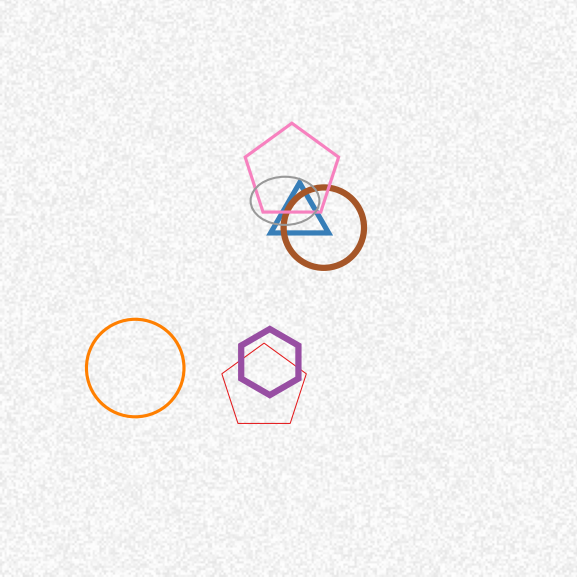[{"shape": "pentagon", "thickness": 0.5, "radius": 0.38, "center": [0.457, 0.328]}, {"shape": "triangle", "thickness": 2.5, "radius": 0.29, "center": [0.519, 0.625]}, {"shape": "hexagon", "thickness": 3, "radius": 0.29, "center": [0.467, 0.372]}, {"shape": "circle", "thickness": 1.5, "radius": 0.42, "center": [0.234, 0.362]}, {"shape": "circle", "thickness": 3, "radius": 0.35, "center": [0.561, 0.605]}, {"shape": "pentagon", "thickness": 1.5, "radius": 0.43, "center": [0.505, 0.701]}, {"shape": "oval", "thickness": 1, "radius": 0.3, "center": [0.494, 0.651]}]